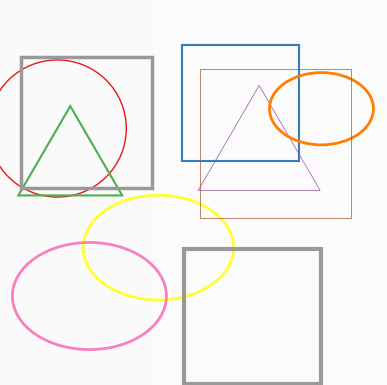[{"shape": "circle", "thickness": 1, "radius": 0.89, "center": [0.148, 0.666]}, {"shape": "square", "thickness": 1.5, "radius": 0.75, "center": [0.621, 0.733]}, {"shape": "triangle", "thickness": 1.5, "radius": 0.77, "center": [0.181, 0.57]}, {"shape": "triangle", "thickness": 0.5, "radius": 0.91, "center": [0.669, 0.596]}, {"shape": "oval", "thickness": 2, "radius": 0.67, "center": [0.83, 0.718]}, {"shape": "oval", "thickness": 2, "radius": 0.97, "center": [0.409, 0.357]}, {"shape": "square", "thickness": 0.5, "radius": 0.97, "center": [0.711, 0.627]}, {"shape": "oval", "thickness": 2, "radius": 0.99, "center": [0.231, 0.231]}, {"shape": "square", "thickness": 3, "radius": 0.88, "center": [0.651, 0.178]}, {"shape": "square", "thickness": 2.5, "radius": 0.85, "center": [0.224, 0.683]}]